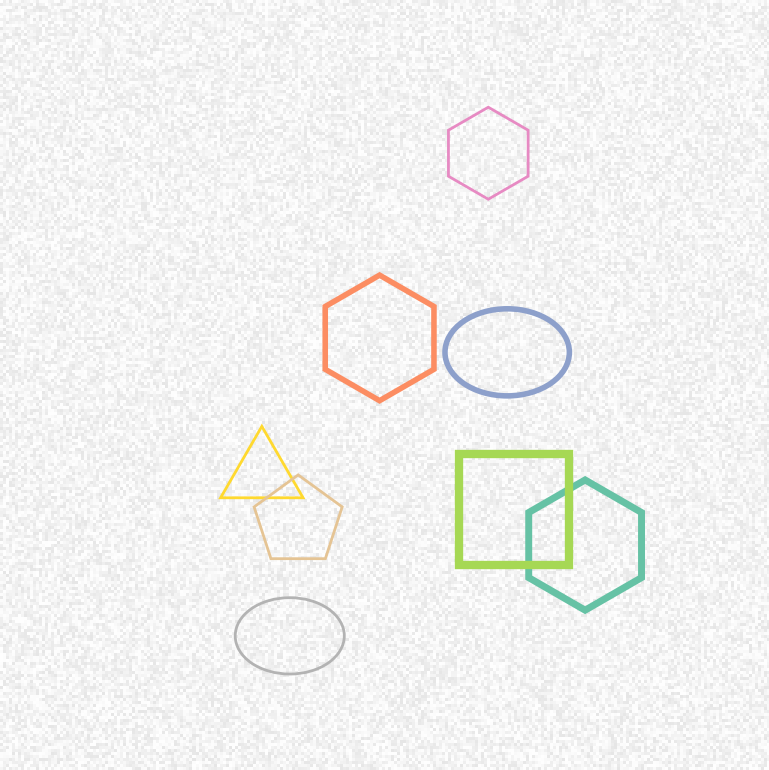[{"shape": "hexagon", "thickness": 2.5, "radius": 0.42, "center": [0.76, 0.292]}, {"shape": "hexagon", "thickness": 2, "radius": 0.41, "center": [0.493, 0.561]}, {"shape": "oval", "thickness": 2, "radius": 0.4, "center": [0.659, 0.542]}, {"shape": "hexagon", "thickness": 1, "radius": 0.3, "center": [0.634, 0.801]}, {"shape": "square", "thickness": 3, "radius": 0.36, "center": [0.668, 0.338]}, {"shape": "triangle", "thickness": 1, "radius": 0.31, "center": [0.34, 0.384]}, {"shape": "pentagon", "thickness": 1, "radius": 0.3, "center": [0.387, 0.323]}, {"shape": "oval", "thickness": 1, "radius": 0.35, "center": [0.376, 0.174]}]